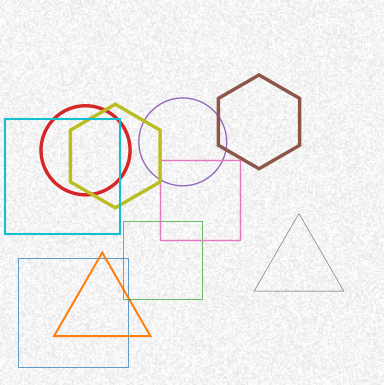[{"shape": "square", "thickness": 0.5, "radius": 0.71, "center": [0.19, 0.189]}, {"shape": "triangle", "thickness": 1.5, "radius": 0.72, "center": [0.266, 0.199]}, {"shape": "square", "thickness": 0.5, "radius": 0.51, "center": [0.423, 0.325]}, {"shape": "circle", "thickness": 2.5, "radius": 0.58, "center": [0.222, 0.61]}, {"shape": "circle", "thickness": 1, "radius": 0.57, "center": [0.475, 0.631]}, {"shape": "hexagon", "thickness": 2.5, "radius": 0.61, "center": [0.673, 0.684]}, {"shape": "square", "thickness": 1, "radius": 0.52, "center": [0.519, 0.48]}, {"shape": "triangle", "thickness": 0.5, "radius": 0.67, "center": [0.777, 0.311]}, {"shape": "hexagon", "thickness": 2.5, "radius": 0.67, "center": [0.299, 0.595]}, {"shape": "square", "thickness": 1.5, "radius": 0.75, "center": [0.163, 0.54]}]